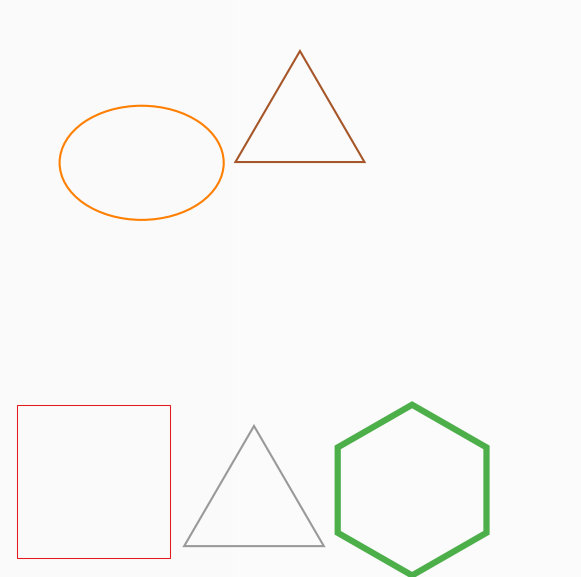[{"shape": "square", "thickness": 0.5, "radius": 0.66, "center": [0.161, 0.165]}, {"shape": "hexagon", "thickness": 3, "radius": 0.74, "center": [0.709, 0.15]}, {"shape": "oval", "thickness": 1, "radius": 0.71, "center": [0.244, 0.717]}, {"shape": "triangle", "thickness": 1, "radius": 0.64, "center": [0.516, 0.783]}, {"shape": "triangle", "thickness": 1, "radius": 0.69, "center": [0.437, 0.123]}]